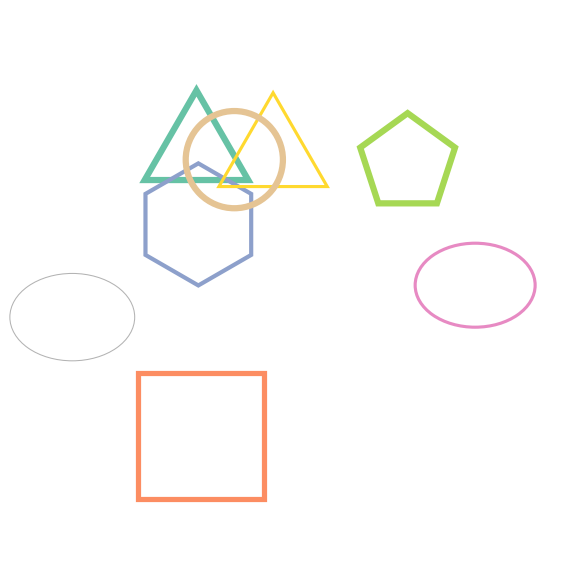[{"shape": "triangle", "thickness": 3, "radius": 0.52, "center": [0.34, 0.739]}, {"shape": "square", "thickness": 2.5, "radius": 0.55, "center": [0.348, 0.244]}, {"shape": "hexagon", "thickness": 2, "radius": 0.53, "center": [0.343, 0.611]}, {"shape": "oval", "thickness": 1.5, "radius": 0.52, "center": [0.823, 0.505]}, {"shape": "pentagon", "thickness": 3, "radius": 0.43, "center": [0.706, 0.717]}, {"shape": "triangle", "thickness": 1.5, "radius": 0.54, "center": [0.473, 0.73]}, {"shape": "circle", "thickness": 3, "radius": 0.42, "center": [0.406, 0.723]}, {"shape": "oval", "thickness": 0.5, "radius": 0.54, "center": [0.125, 0.45]}]